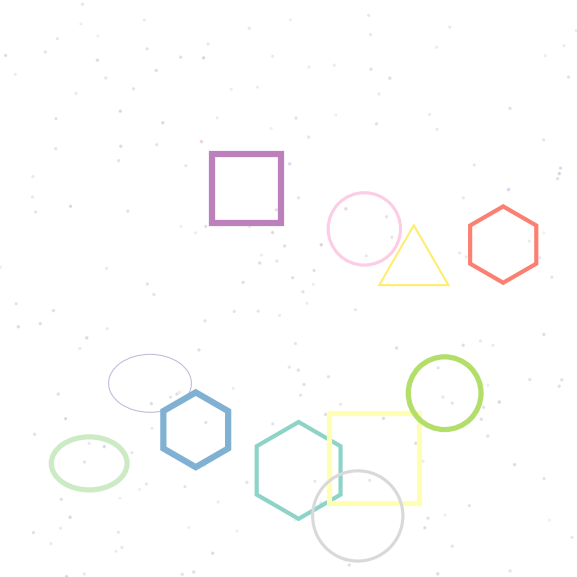[{"shape": "hexagon", "thickness": 2, "radius": 0.42, "center": [0.517, 0.185]}, {"shape": "square", "thickness": 2.5, "radius": 0.39, "center": [0.647, 0.206]}, {"shape": "oval", "thickness": 0.5, "radius": 0.36, "center": [0.26, 0.335]}, {"shape": "hexagon", "thickness": 2, "radius": 0.33, "center": [0.871, 0.576]}, {"shape": "hexagon", "thickness": 3, "radius": 0.32, "center": [0.339, 0.255]}, {"shape": "circle", "thickness": 2.5, "radius": 0.31, "center": [0.77, 0.318]}, {"shape": "circle", "thickness": 1.5, "radius": 0.31, "center": [0.631, 0.603]}, {"shape": "circle", "thickness": 1.5, "radius": 0.39, "center": [0.62, 0.106]}, {"shape": "square", "thickness": 3, "radius": 0.3, "center": [0.426, 0.673]}, {"shape": "oval", "thickness": 2.5, "radius": 0.33, "center": [0.154, 0.197]}, {"shape": "triangle", "thickness": 1, "radius": 0.35, "center": [0.717, 0.54]}]